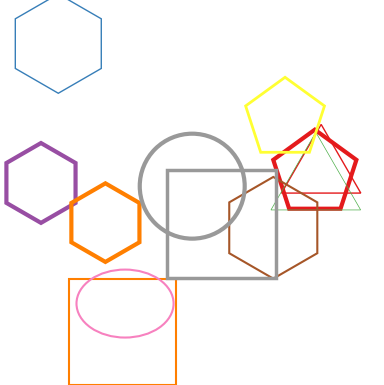[{"shape": "triangle", "thickness": 1, "radius": 0.59, "center": [0.834, 0.558]}, {"shape": "pentagon", "thickness": 3, "radius": 0.57, "center": [0.818, 0.55]}, {"shape": "hexagon", "thickness": 1, "radius": 0.64, "center": [0.151, 0.887]}, {"shape": "triangle", "thickness": 0.5, "radius": 0.67, "center": [0.82, 0.522]}, {"shape": "hexagon", "thickness": 3, "radius": 0.52, "center": [0.106, 0.525]}, {"shape": "hexagon", "thickness": 3, "radius": 0.51, "center": [0.274, 0.422]}, {"shape": "square", "thickness": 1.5, "radius": 0.69, "center": [0.318, 0.138]}, {"shape": "pentagon", "thickness": 2, "radius": 0.54, "center": [0.74, 0.692]}, {"shape": "hexagon", "thickness": 1.5, "radius": 0.66, "center": [0.71, 0.408]}, {"shape": "oval", "thickness": 1.5, "radius": 0.63, "center": [0.325, 0.212]}, {"shape": "square", "thickness": 2.5, "radius": 0.7, "center": [0.575, 0.418]}, {"shape": "circle", "thickness": 3, "radius": 0.68, "center": [0.499, 0.516]}]